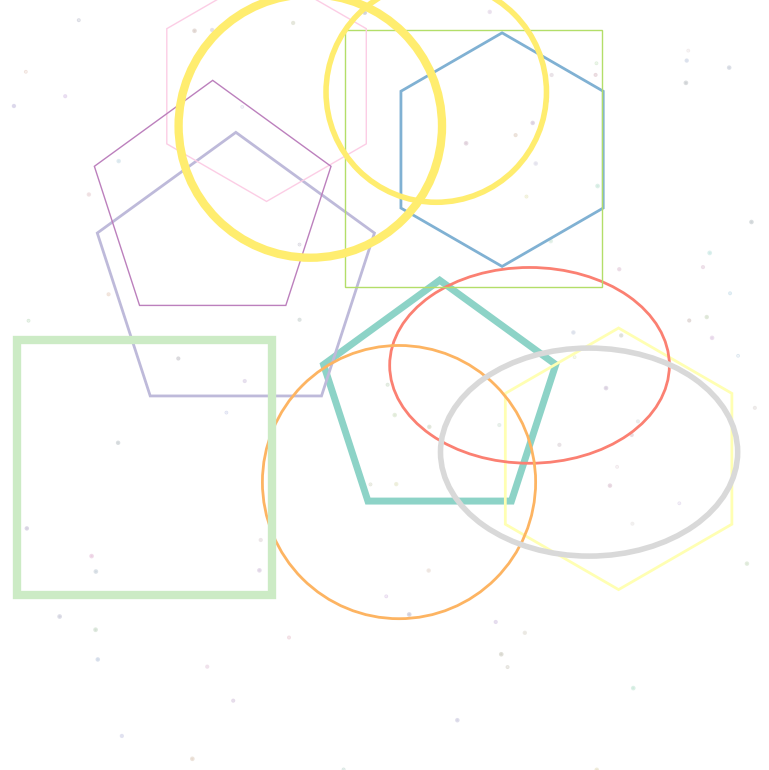[{"shape": "pentagon", "thickness": 2.5, "radius": 0.79, "center": [0.571, 0.478]}, {"shape": "hexagon", "thickness": 1, "radius": 0.85, "center": [0.803, 0.404]}, {"shape": "pentagon", "thickness": 1, "radius": 0.95, "center": [0.306, 0.639]}, {"shape": "oval", "thickness": 1, "radius": 0.91, "center": [0.688, 0.525]}, {"shape": "hexagon", "thickness": 1, "radius": 0.76, "center": [0.652, 0.806]}, {"shape": "circle", "thickness": 1, "radius": 0.89, "center": [0.518, 0.374]}, {"shape": "square", "thickness": 0.5, "radius": 0.83, "center": [0.615, 0.794]}, {"shape": "hexagon", "thickness": 0.5, "radius": 0.75, "center": [0.346, 0.888]}, {"shape": "oval", "thickness": 2, "radius": 0.96, "center": [0.765, 0.413]}, {"shape": "pentagon", "thickness": 0.5, "radius": 0.81, "center": [0.276, 0.734]}, {"shape": "square", "thickness": 3, "radius": 0.83, "center": [0.187, 0.393]}, {"shape": "circle", "thickness": 3, "radius": 0.86, "center": [0.403, 0.836]}, {"shape": "circle", "thickness": 2, "radius": 0.72, "center": [0.567, 0.88]}]